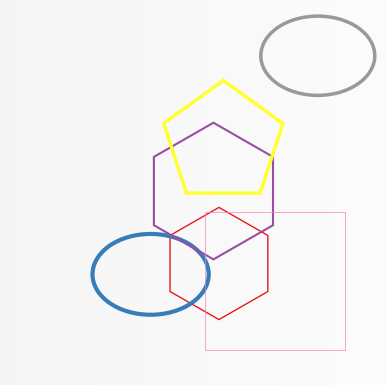[{"shape": "hexagon", "thickness": 1, "radius": 0.73, "center": [0.565, 0.316]}, {"shape": "oval", "thickness": 3, "radius": 0.75, "center": [0.389, 0.287]}, {"shape": "hexagon", "thickness": 1.5, "radius": 0.89, "center": [0.551, 0.504]}, {"shape": "pentagon", "thickness": 2.5, "radius": 0.81, "center": [0.576, 0.629]}, {"shape": "square", "thickness": 0.5, "radius": 0.9, "center": [0.71, 0.27]}, {"shape": "oval", "thickness": 2.5, "radius": 0.74, "center": [0.82, 0.855]}]